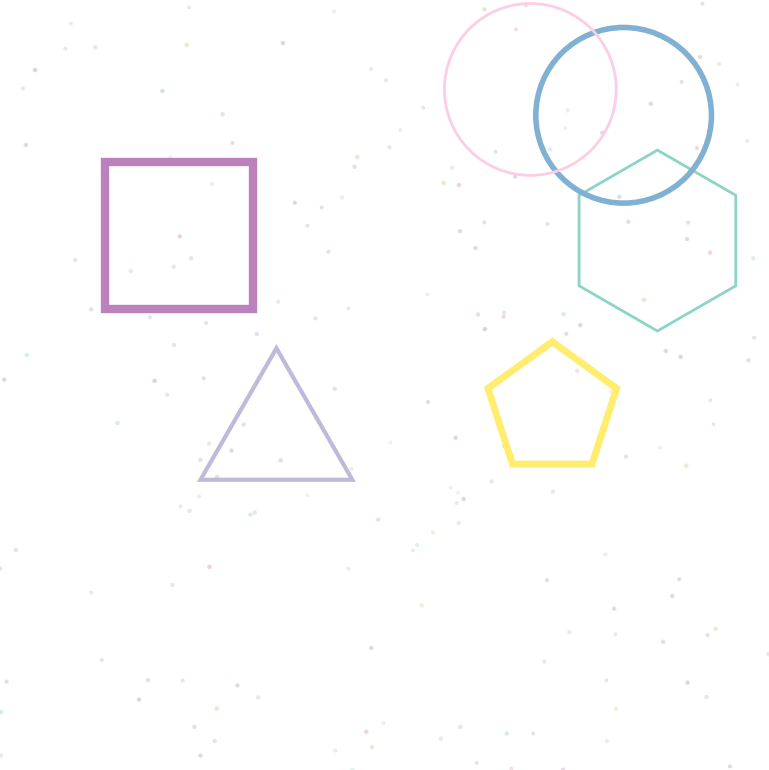[{"shape": "hexagon", "thickness": 1, "radius": 0.59, "center": [0.854, 0.688]}, {"shape": "triangle", "thickness": 1.5, "radius": 0.57, "center": [0.359, 0.434]}, {"shape": "circle", "thickness": 2, "radius": 0.57, "center": [0.81, 0.85]}, {"shape": "circle", "thickness": 1, "radius": 0.56, "center": [0.689, 0.884]}, {"shape": "square", "thickness": 3, "radius": 0.48, "center": [0.233, 0.694]}, {"shape": "pentagon", "thickness": 2.5, "radius": 0.44, "center": [0.717, 0.468]}]